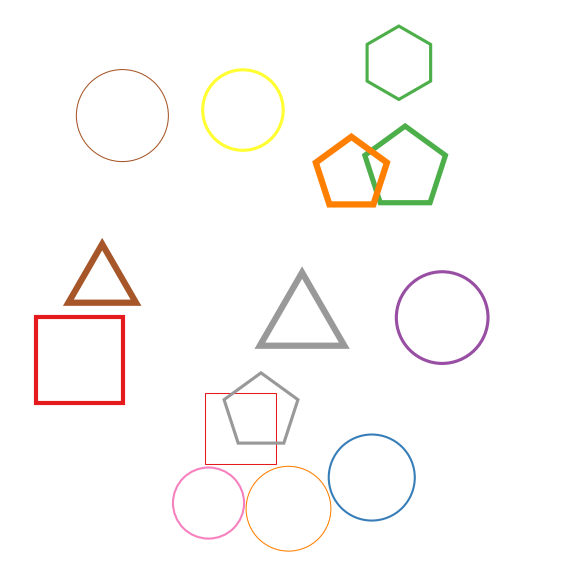[{"shape": "square", "thickness": 0.5, "radius": 0.31, "center": [0.417, 0.257]}, {"shape": "square", "thickness": 2, "radius": 0.38, "center": [0.138, 0.376]}, {"shape": "circle", "thickness": 1, "radius": 0.37, "center": [0.644, 0.172]}, {"shape": "pentagon", "thickness": 2.5, "radius": 0.37, "center": [0.702, 0.707]}, {"shape": "hexagon", "thickness": 1.5, "radius": 0.32, "center": [0.691, 0.89]}, {"shape": "circle", "thickness": 1.5, "radius": 0.4, "center": [0.766, 0.449]}, {"shape": "circle", "thickness": 0.5, "radius": 0.37, "center": [0.5, 0.118]}, {"shape": "pentagon", "thickness": 3, "radius": 0.32, "center": [0.608, 0.698]}, {"shape": "circle", "thickness": 1.5, "radius": 0.35, "center": [0.421, 0.809]}, {"shape": "triangle", "thickness": 3, "radius": 0.34, "center": [0.177, 0.509]}, {"shape": "circle", "thickness": 0.5, "radius": 0.4, "center": [0.212, 0.799]}, {"shape": "circle", "thickness": 1, "radius": 0.31, "center": [0.361, 0.128]}, {"shape": "triangle", "thickness": 3, "radius": 0.42, "center": [0.523, 0.443]}, {"shape": "pentagon", "thickness": 1.5, "radius": 0.34, "center": [0.452, 0.286]}]